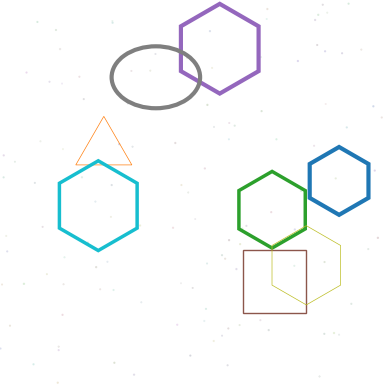[{"shape": "hexagon", "thickness": 3, "radius": 0.44, "center": [0.881, 0.53]}, {"shape": "triangle", "thickness": 0.5, "radius": 0.42, "center": [0.27, 0.614]}, {"shape": "hexagon", "thickness": 2.5, "radius": 0.5, "center": [0.707, 0.455]}, {"shape": "hexagon", "thickness": 3, "radius": 0.58, "center": [0.571, 0.873]}, {"shape": "square", "thickness": 1, "radius": 0.41, "center": [0.713, 0.268]}, {"shape": "oval", "thickness": 3, "radius": 0.57, "center": [0.405, 0.799]}, {"shape": "hexagon", "thickness": 0.5, "radius": 0.51, "center": [0.796, 0.311]}, {"shape": "hexagon", "thickness": 2.5, "radius": 0.58, "center": [0.255, 0.466]}]